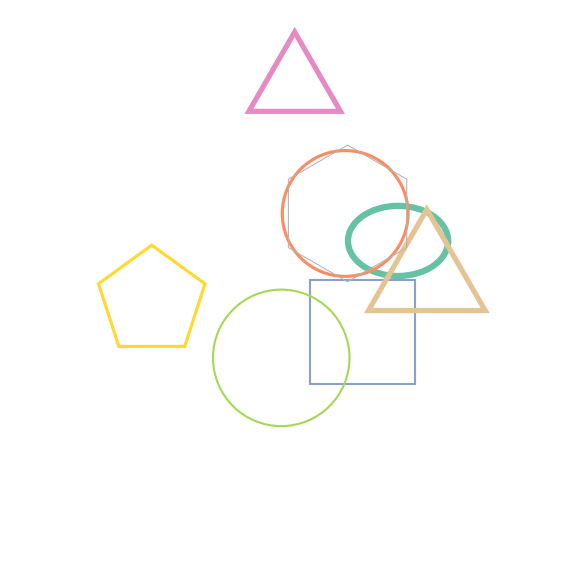[{"shape": "oval", "thickness": 3, "radius": 0.43, "center": [0.689, 0.582]}, {"shape": "circle", "thickness": 1.5, "radius": 0.54, "center": [0.598, 0.63]}, {"shape": "square", "thickness": 1, "radius": 0.45, "center": [0.627, 0.424]}, {"shape": "triangle", "thickness": 2.5, "radius": 0.46, "center": [0.51, 0.852]}, {"shape": "circle", "thickness": 1, "radius": 0.59, "center": [0.487, 0.379]}, {"shape": "pentagon", "thickness": 1.5, "radius": 0.48, "center": [0.263, 0.478]}, {"shape": "triangle", "thickness": 2.5, "radius": 0.58, "center": [0.739, 0.52]}, {"shape": "hexagon", "thickness": 0.5, "radius": 0.59, "center": [0.602, 0.63]}]